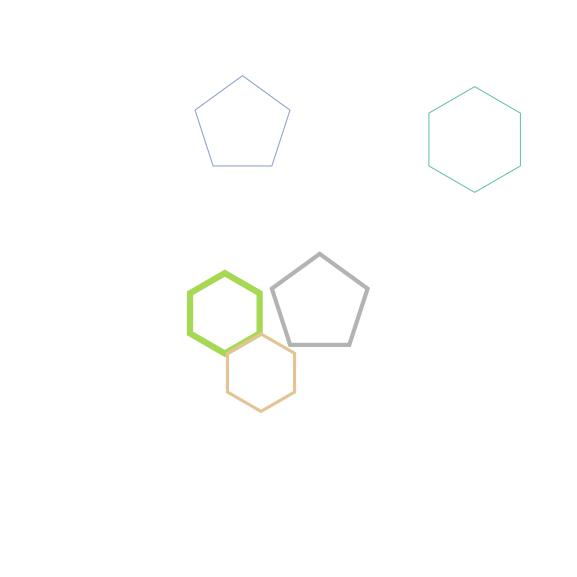[{"shape": "hexagon", "thickness": 0.5, "radius": 0.46, "center": [0.822, 0.758]}, {"shape": "pentagon", "thickness": 0.5, "radius": 0.43, "center": [0.42, 0.782]}, {"shape": "hexagon", "thickness": 3, "radius": 0.35, "center": [0.389, 0.457]}, {"shape": "hexagon", "thickness": 1.5, "radius": 0.34, "center": [0.452, 0.354]}, {"shape": "pentagon", "thickness": 2, "radius": 0.44, "center": [0.554, 0.472]}]